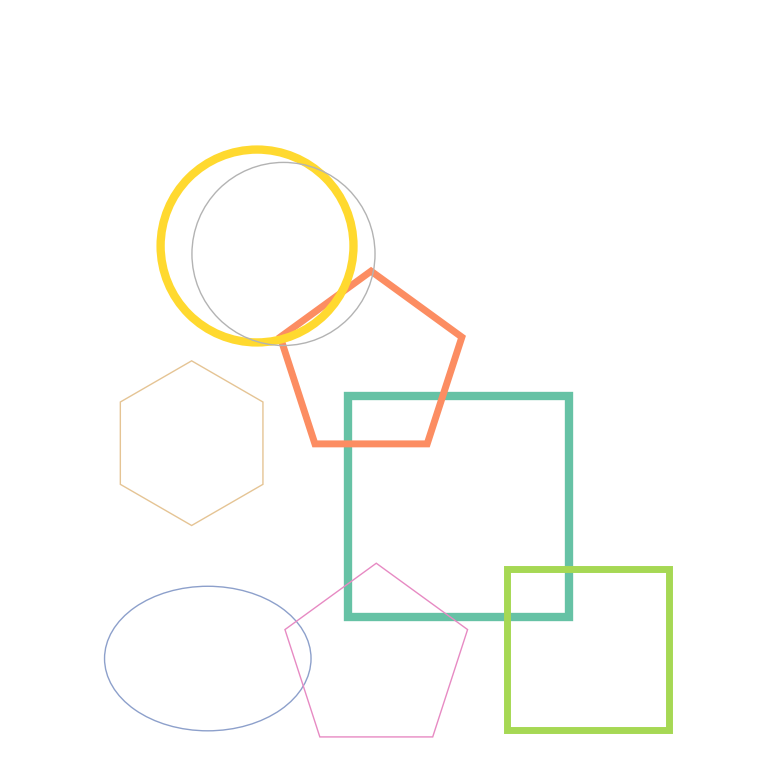[{"shape": "square", "thickness": 3, "radius": 0.72, "center": [0.596, 0.342]}, {"shape": "pentagon", "thickness": 2.5, "radius": 0.62, "center": [0.482, 0.524]}, {"shape": "oval", "thickness": 0.5, "radius": 0.67, "center": [0.27, 0.145]}, {"shape": "pentagon", "thickness": 0.5, "radius": 0.62, "center": [0.489, 0.144]}, {"shape": "square", "thickness": 2.5, "radius": 0.53, "center": [0.763, 0.156]}, {"shape": "circle", "thickness": 3, "radius": 0.63, "center": [0.334, 0.681]}, {"shape": "hexagon", "thickness": 0.5, "radius": 0.53, "center": [0.249, 0.424]}, {"shape": "circle", "thickness": 0.5, "radius": 0.59, "center": [0.368, 0.67]}]